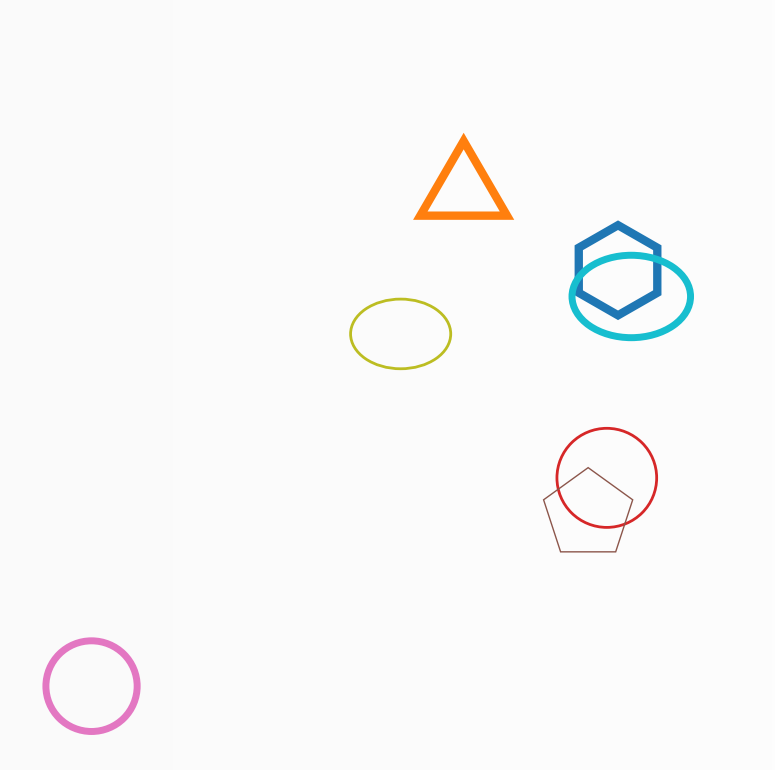[{"shape": "hexagon", "thickness": 3, "radius": 0.29, "center": [0.797, 0.649]}, {"shape": "triangle", "thickness": 3, "radius": 0.32, "center": [0.598, 0.752]}, {"shape": "circle", "thickness": 1, "radius": 0.32, "center": [0.783, 0.379]}, {"shape": "pentagon", "thickness": 0.5, "radius": 0.3, "center": [0.759, 0.332]}, {"shape": "circle", "thickness": 2.5, "radius": 0.29, "center": [0.118, 0.109]}, {"shape": "oval", "thickness": 1, "radius": 0.32, "center": [0.517, 0.566]}, {"shape": "oval", "thickness": 2.5, "radius": 0.38, "center": [0.815, 0.615]}]